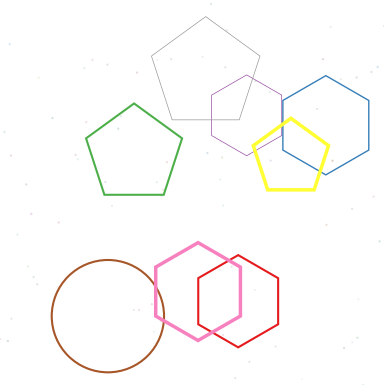[{"shape": "hexagon", "thickness": 1.5, "radius": 0.6, "center": [0.619, 0.218]}, {"shape": "hexagon", "thickness": 1, "radius": 0.64, "center": [0.846, 0.675]}, {"shape": "pentagon", "thickness": 1.5, "radius": 0.66, "center": [0.348, 0.6]}, {"shape": "hexagon", "thickness": 0.5, "radius": 0.53, "center": [0.641, 0.7]}, {"shape": "pentagon", "thickness": 2.5, "radius": 0.51, "center": [0.756, 0.59]}, {"shape": "circle", "thickness": 1.5, "radius": 0.73, "center": [0.28, 0.179]}, {"shape": "hexagon", "thickness": 2.5, "radius": 0.64, "center": [0.514, 0.243]}, {"shape": "pentagon", "thickness": 0.5, "radius": 0.74, "center": [0.534, 0.809]}]